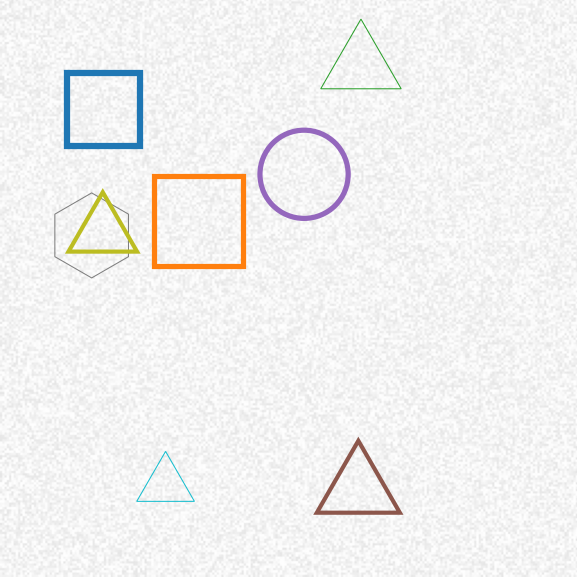[{"shape": "square", "thickness": 3, "radius": 0.31, "center": [0.18, 0.81]}, {"shape": "square", "thickness": 2.5, "radius": 0.39, "center": [0.344, 0.616]}, {"shape": "triangle", "thickness": 0.5, "radius": 0.4, "center": [0.625, 0.886]}, {"shape": "circle", "thickness": 2.5, "radius": 0.38, "center": [0.527, 0.697]}, {"shape": "triangle", "thickness": 2, "radius": 0.42, "center": [0.62, 0.153]}, {"shape": "hexagon", "thickness": 0.5, "radius": 0.37, "center": [0.159, 0.591]}, {"shape": "triangle", "thickness": 2, "radius": 0.34, "center": [0.178, 0.598]}, {"shape": "triangle", "thickness": 0.5, "radius": 0.29, "center": [0.287, 0.16]}]